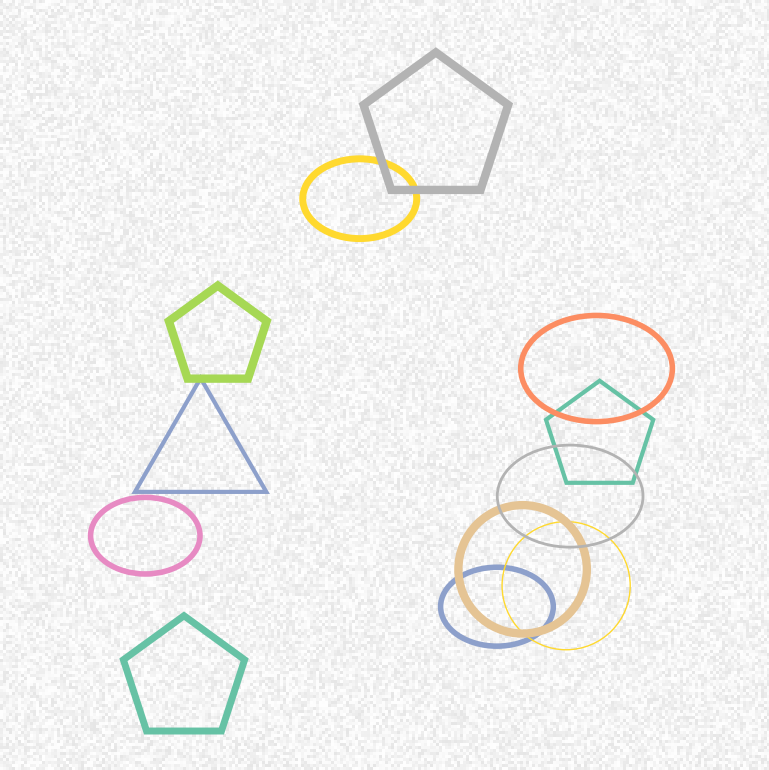[{"shape": "pentagon", "thickness": 1.5, "radius": 0.37, "center": [0.779, 0.432]}, {"shape": "pentagon", "thickness": 2.5, "radius": 0.41, "center": [0.239, 0.118]}, {"shape": "oval", "thickness": 2, "radius": 0.49, "center": [0.775, 0.521]}, {"shape": "oval", "thickness": 2, "radius": 0.37, "center": [0.645, 0.212]}, {"shape": "triangle", "thickness": 1.5, "radius": 0.49, "center": [0.261, 0.41]}, {"shape": "oval", "thickness": 2, "radius": 0.36, "center": [0.189, 0.304]}, {"shape": "pentagon", "thickness": 3, "radius": 0.33, "center": [0.283, 0.562]}, {"shape": "oval", "thickness": 2.5, "radius": 0.37, "center": [0.467, 0.742]}, {"shape": "circle", "thickness": 0.5, "radius": 0.42, "center": [0.735, 0.239]}, {"shape": "circle", "thickness": 3, "radius": 0.42, "center": [0.679, 0.261]}, {"shape": "pentagon", "thickness": 3, "radius": 0.49, "center": [0.566, 0.833]}, {"shape": "oval", "thickness": 1, "radius": 0.47, "center": [0.74, 0.356]}]